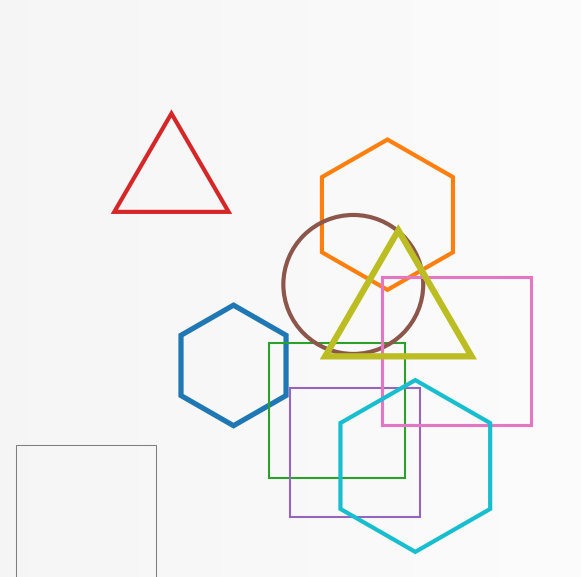[{"shape": "hexagon", "thickness": 2.5, "radius": 0.52, "center": [0.402, 0.366]}, {"shape": "hexagon", "thickness": 2, "radius": 0.65, "center": [0.667, 0.627]}, {"shape": "square", "thickness": 1, "radius": 0.59, "center": [0.58, 0.289]}, {"shape": "triangle", "thickness": 2, "radius": 0.57, "center": [0.295, 0.689]}, {"shape": "square", "thickness": 1, "radius": 0.56, "center": [0.611, 0.215]}, {"shape": "circle", "thickness": 2, "radius": 0.6, "center": [0.608, 0.507]}, {"shape": "square", "thickness": 1.5, "radius": 0.64, "center": [0.786, 0.392]}, {"shape": "square", "thickness": 0.5, "radius": 0.6, "center": [0.148, 0.108]}, {"shape": "triangle", "thickness": 3, "radius": 0.73, "center": [0.685, 0.455]}, {"shape": "hexagon", "thickness": 2, "radius": 0.74, "center": [0.714, 0.192]}]